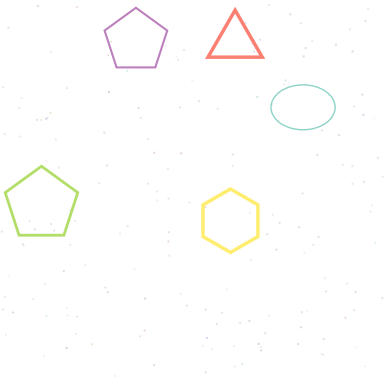[{"shape": "oval", "thickness": 1, "radius": 0.42, "center": [0.787, 0.721]}, {"shape": "triangle", "thickness": 2.5, "radius": 0.41, "center": [0.611, 0.892]}, {"shape": "pentagon", "thickness": 2, "radius": 0.5, "center": [0.108, 0.469]}, {"shape": "pentagon", "thickness": 1.5, "radius": 0.43, "center": [0.353, 0.894]}, {"shape": "hexagon", "thickness": 2.5, "radius": 0.41, "center": [0.599, 0.427]}]